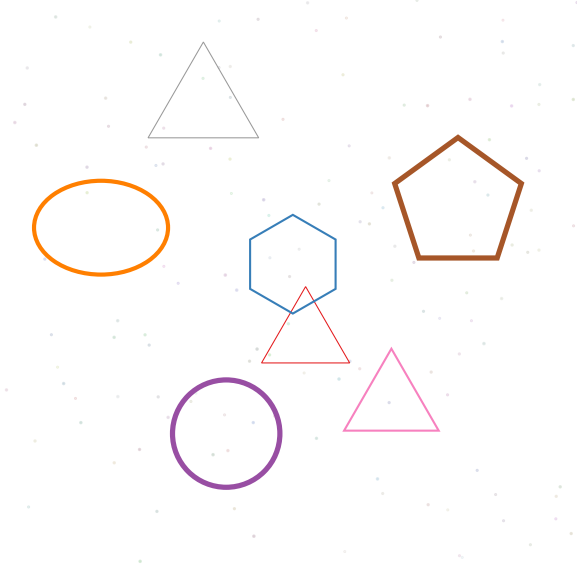[{"shape": "triangle", "thickness": 0.5, "radius": 0.44, "center": [0.529, 0.415]}, {"shape": "hexagon", "thickness": 1, "radius": 0.43, "center": [0.507, 0.542]}, {"shape": "circle", "thickness": 2.5, "radius": 0.46, "center": [0.392, 0.248]}, {"shape": "oval", "thickness": 2, "radius": 0.58, "center": [0.175, 0.605]}, {"shape": "pentagon", "thickness": 2.5, "radius": 0.58, "center": [0.793, 0.646]}, {"shape": "triangle", "thickness": 1, "radius": 0.47, "center": [0.678, 0.301]}, {"shape": "triangle", "thickness": 0.5, "radius": 0.55, "center": [0.352, 0.816]}]